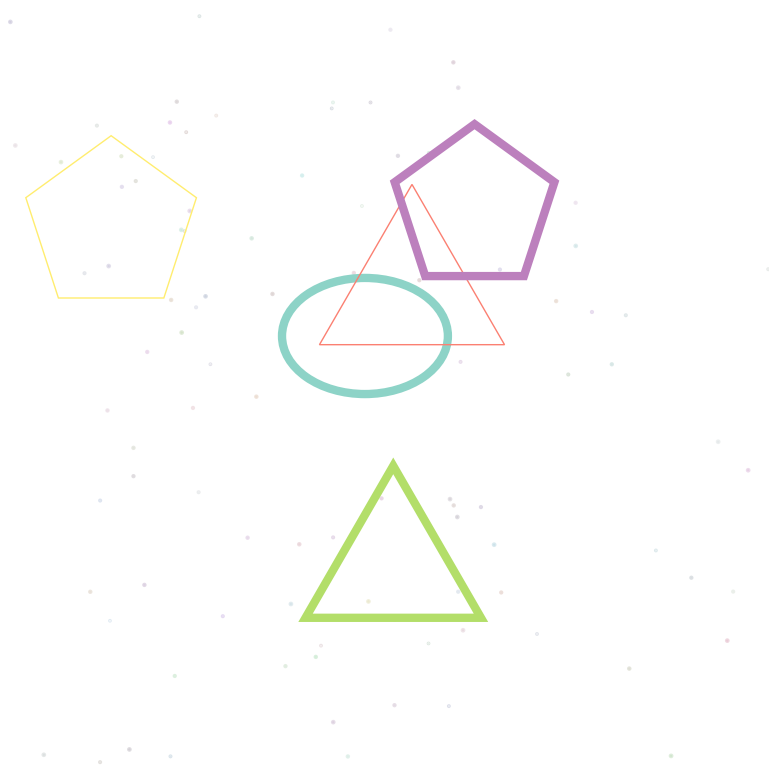[{"shape": "oval", "thickness": 3, "radius": 0.54, "center": [0.474, 0.564]}, {"shape": "triangle", "thickness": 0.5, "radius": 0.69, "center": [0.535, 0.622]}, {"shape": "triangle", "thickness": 3, "radius": 0.66, "center": [0.511, 0.263]}, {"shape": "pentagon", "thickness": 3, "radius": 0.55, "center": [0.616, 0.73]}, {"shape": "pentagon", "thickness": 0.5, "radius": 0.58, "center": [0.144, 0.707]}]